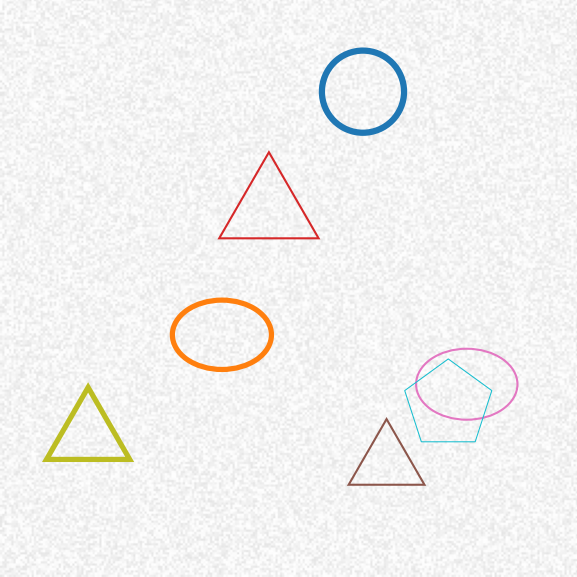[{"shape": "circle", "thickness": 3, "radius": 0.36, "center": [0.629, 0.84]}, {"shape": "oval", "thickness": 2.5, "radius": 0.43, "center": [0.384, 0.419]}, {"shape": "triangle", "thickness": 1, "radius": 0.5, "center": [0.466, 0.636]}, {"shape": "triangle", "thickness": 1, "radius": 0.38, "center": [0.669, 0.198]}, {"shape": "oval", "thickness": 1, "radius": 0.44, "center": [0.808, 0.334]}, {"shape": "triangle", "thickness": 2.5, "radius": 0.42, "center": [0.153, 0.245]}, {"shape": "pentagon", "thickness": 0.5, "radius": 0.4, "center": [0.776, 0.298]}]